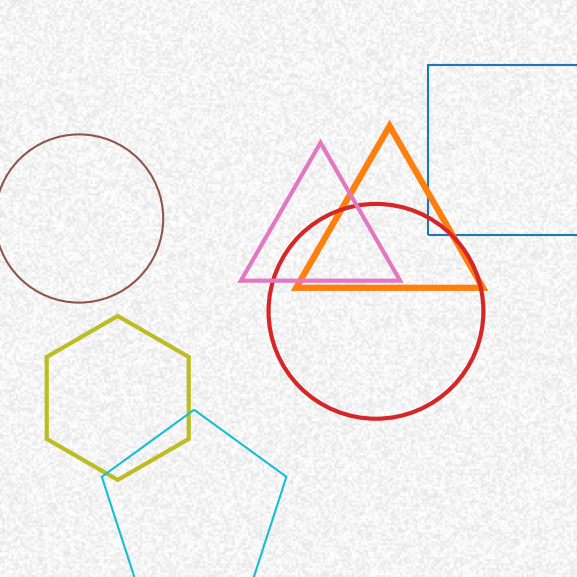[{"shape": "square", "thickness": 1, "radius": 0.74, "center": [0.889, 0.739]}, {"shape": "triangle", "thickness": 3, "radius": 0.93, "center": [0.675, 0.594]}, {"shape": "circle", "thickness": 2, "radius": 0.93, "center": [0.651, 0.46]}, {"shape": "circle", "thickness": 1, "radius": 0.73, "center": [0.137, 0.621]}, {"shape": "triangle", "thickness": 2, "radius": 0.8, "center": [0.555, 0.593]}, {"shape": "hexagon", "thickness": 2, "radius": 0.71, "center": [0.204, 0.31]}, {"shape": "pentagon", "thickness": 1, "radius": 0.84, "center": [0.336, 0.122]}]